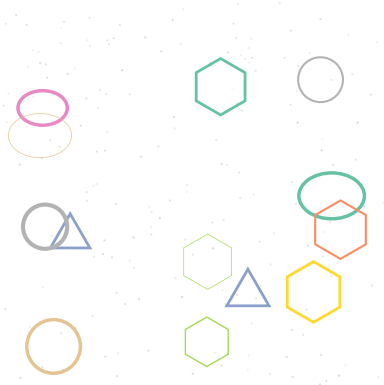[{"shape": "hexagon", "thickness": 2, "radius": 0.37, "center": [0.573, 0.775]}, {"shape": "oval", "thickness": 2.5, "radius": 0.43, "center": [0.861, 0.491]}, {"shape": "hexagon", "thickness": 1.5, "radius": 0.38, "center": [0.884, 0.403]}, {"shape": "triangle", "thickness": 2, "radius": 0.3, "center": [0.182, 0.386]}, {"shape": "triangle", "thickness": 2, "radius": 0.32, "center": [0.644, 0.237]}, {"shape": "oval", "thickness": 2.5, "radius": 0.32, "center": [0.111, 0.72]}, {"shape": "hexagon", "thickness": 0.5, "radius": 0.36, "center": [0.539, 0.32]}, {"shape": "hexagon", "thickness": 1, "radius": 0.32, "center": [0.537, 0.112]}, {"shape": "hexagon", "thickness": 2, "radius": 0.39, "center": [0.814, 0.242]}, {"shape": "oval", "thickness": 0.5, "radius": 0.41, "center": [0.104, 0.648]}, {"shape": "circle", "thickness": 2.5, "radius": 0.35, "center": [0.139, 0.1]}, {"shape": "circle", "thickness": 3, "radius": 0.29, "center": [0.117, 0.411]}, {"shape": "circle", "thickness": 1.5, "radius": 0.29, "center": [0.833, 0.793]}]